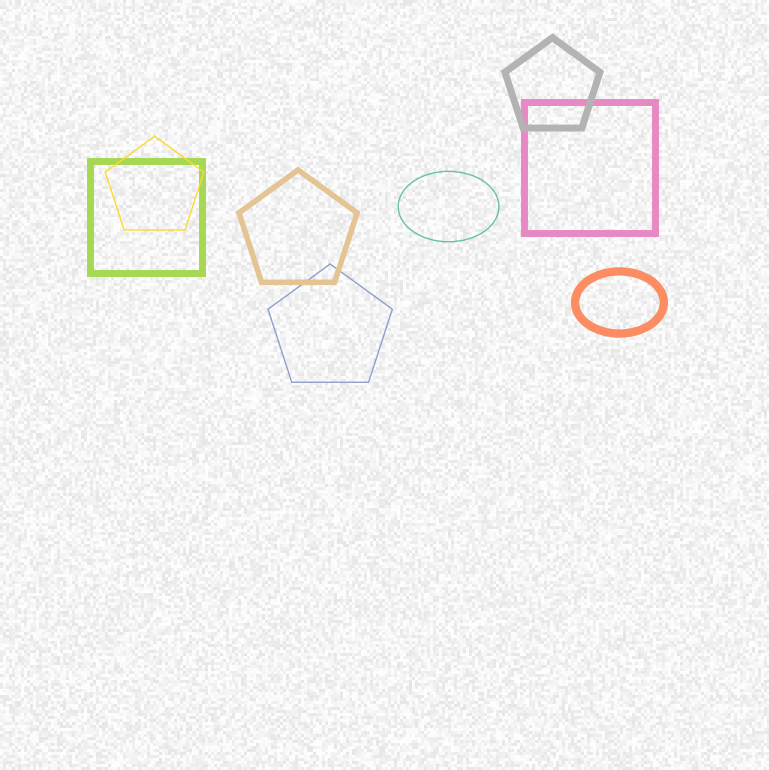[{"shape": "oval", "thickness": 0.5, "radius": 0.33, "center": [0.583, 0.732]}, {"shape": "oval", "thickness": 3, "radius": 0.29, "center": [0.805, 0.607]}, {"shape": "pentagon", "thickness": 0.5, "radius": 0.42, "center": [0.429, 0.572]}, {"shape": "square", "thickness": 2.5, "radius": 0.42, "center": [0.766, 0.782]}, {"shape": "square", "thickness": 2.5, "radius": 0.36, "center": [0.19, 0.718]}, {"shape": "pentagon", "thickness": 0.5, "radius": 0.34, "center": [0.201, 0.756]}, {"shape": "pentagon", "thickness": 2, "radius": 0.4, "center": [0.387, 0.699]}, {"shape": "pentagon", "thickness": 2.5, "radius": 0.32, "center": [0.717, 0.886]}]